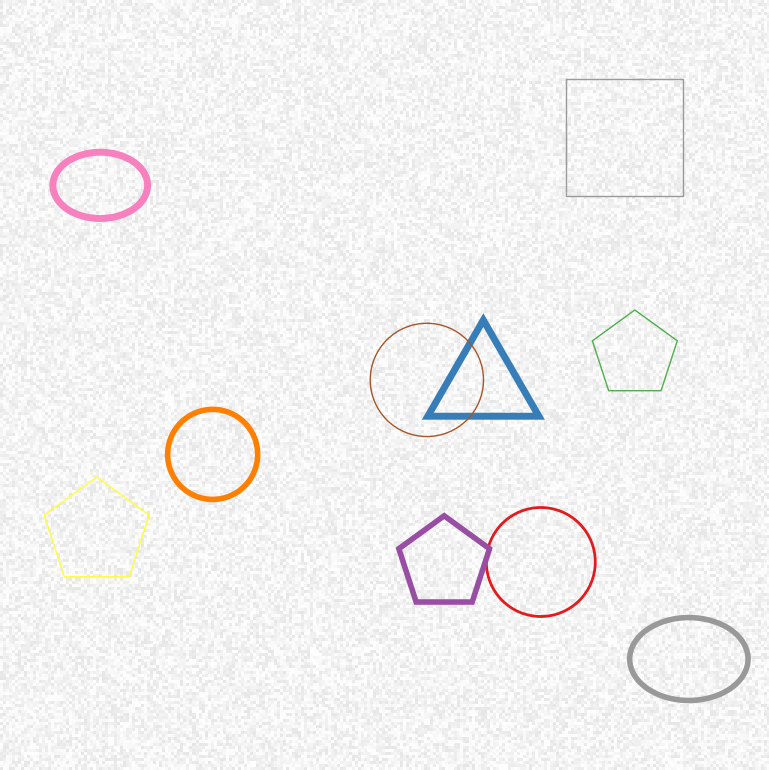[{"shape": "circle", "thickness": 1, "radius": 0.35, "center": [0.702, 0.27]}, {"shape": "triangle", "thickness": 2.5, "radius": 0.42, "center": [0.628, 0.501]}, {"shape": "pentagon", "thickness": 0.5, "radius": 0.29, "center": [0.824, 0.539]}, {"shape": "pentagon", "thickness": 2, "radius": 0.31, "center": [0.577, 0.268]}, {"shape": "circle", "thickness": 2, "radius": 0.29, "center": [0.276, 0.41]}, {"shape": "pentagon", "thickness": 0.5, "radius": 0.36, "center": [0.126, 0.309]}, {"shape": "circle", "thickness": 0.5, "radius": 0.37, "center": [0.554, 0.507]}, {"shape": "oval", "thickness": 2.5, "radius": 0.31, "center": [0.13, 0.759]}, {"shape": "square", "thickness": 0.5, "radius": 0.38, "center": [0.811, 0.821]}, {"shape": "oval", "thickness": 2, "radius": 0.38, "center": [0.895, 0.144]}]